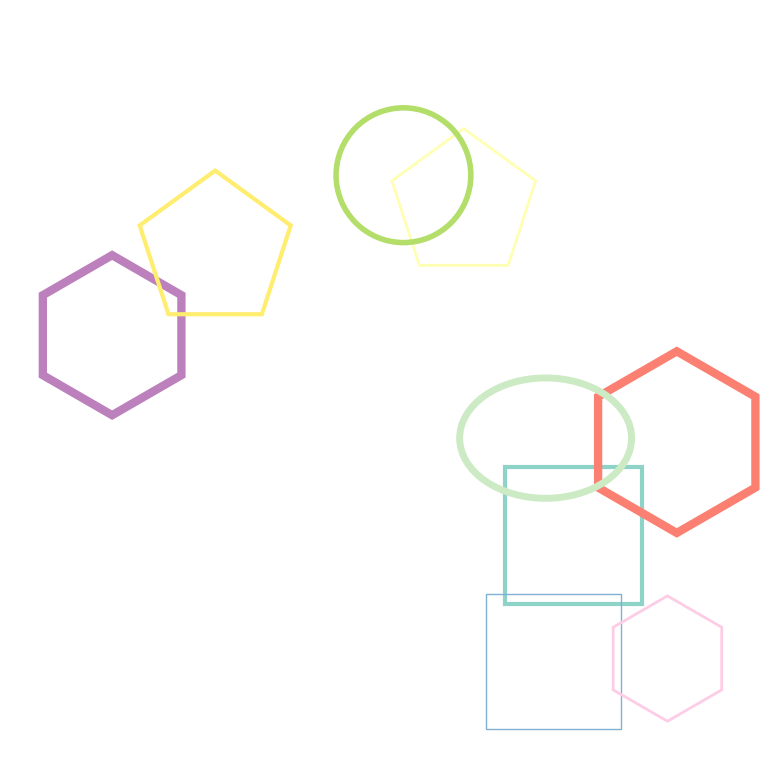[{"shape": "square", "thickness": 1.5, "radius": 0.44, "center": [0.744, 0.305]}, {"shape": "pentagon", "thickness": 1, "radius": 0.49, "center": [0.602, 0.735]}, {"shape": "hexagon", "thickness": 3, "radius": 0.59, "center": [0.879, 0.426]}, {"shape": "square", "thickness": 0.5, "radius": 0.44, "center": [0.718, 0.141]}, {"shape": "circle", "thickness": 2, "radius": 0.44, "center": [0.524, 0.772]}, {"shape": "hexagon", "thickness": 1, "radius": 0.41, "center": [0.867, 0.145]}, {"shape": "hexagon", "thickness": 3, "radius": 0.52, "center": [0.146, 0.565]}, {"shape": "oval", "thickness": 2.5, "radius": 0.56, "center": [0.709, 0.431]}, {"shape": "pentagon", "thickness": 1.5, "radius": 0.52, "center": [0.279, 0.675]}]